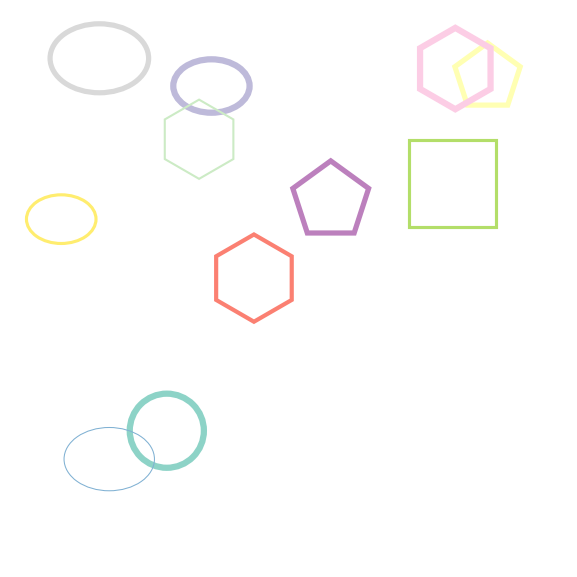[{"shape": "circle", "thickness": 3, "radius": 0.32, "center": [0.289, 0.253]}, {"shape": "pentagon", "thickness": 2.5, "radius": 0.3, "center": [0.844, 0.865]}, {"shape": "oval", "thickness": 3, "radius": 0.33, "center": [0.366, 0.85]}, {"shape": "hexagon", "thickness": 2, "radius": 0.38, "center": [0.44, 0.518]}, {"shape": "oval", "thickness": 0.5, "radius": 0.39, "center": [0.189, 0.204]}, {"shape": "square", "thickness": 1.5, "radius": 0.38, "center": [0.784, 0.682]}, {"shape": "hexagon", "thickness": 3, "radius": 0.35, "center": [0.788, 0.88]}, {"shape": "oval", "thickness": 2.5, "radius": 0.43, "center": [0.172, 0.898]}, {"shape": "pentagon", "thickness": 2.5, "radius": 0.35, "center": [0.573, 0.652]}, {"shape": "hexagon", "thickness": 1, "radius": 0.34, "center": [0.345, 0.758]}, {"shape": "oval", "thickness": 1.5, "radius": 0.3, "center": [0.106, 0.62]}]